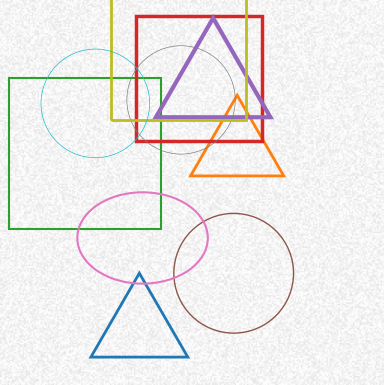[{"shape": "triangle", "thickness": 2, "radius": 0.73, "center": [0.362, 0.145]}, {"shape": "triangle", "thickness": 2, "radius": 0.7, "center": [0.616, 0.613]}, {"shape": "square", "thickness": 1.5, "radius": 0.98, "center": [0.221, 0.6]}, {"shape": "square", "thickness": 2.5, "radius": 0.82, "center": [0.516, 0.796]}, {"shape": "triangle", "thickness": 3, "radius": 0.86, "center": [0.554, 0.781]}, {"shape": "circle", "thickness": 1, "radius": 0.78, "center": [0.607, 0.29]}, {"shape": "oval", "thickness": 1.5, "radius": 0.85, "center": [0.37, 0.382]}, {"shape": "circle", "thickness": 0.5, "radius": 0.7, "center": [0.47, 0.74]}, {"shape": "square", "thickness": 2, "radius": 0.88, "center": [0.464, 0.864]}, {"shape": "circle", "thickness": 0.5, "radius": 0.71, "center": [0.248, 0.731]}]